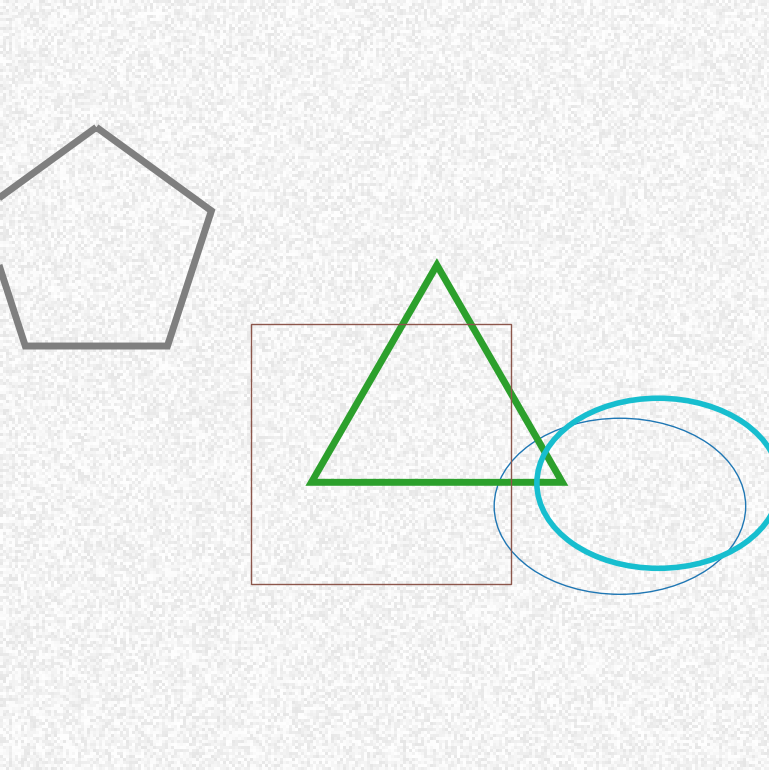[{"shape": "oval", "thickness": 0.5, "radius": 0.82, "center": [0.805, 0.342]}, {"shape": "triangle", "thickness": 2.5, "radius": 0.94, "center": [0.567, 0.468]}, {"shape": "square", "thickness": 0.5, "radius": 0.84, "center": [0.495, 0.41]}, {"shape": "pentagon", "thickness": 2.5, "radius": 0.79, "center": [0.125, 0.678]}, {"shape": "oval", "thickness": 2, "radius": 0.79, "center": [0.855, 0.372]}]